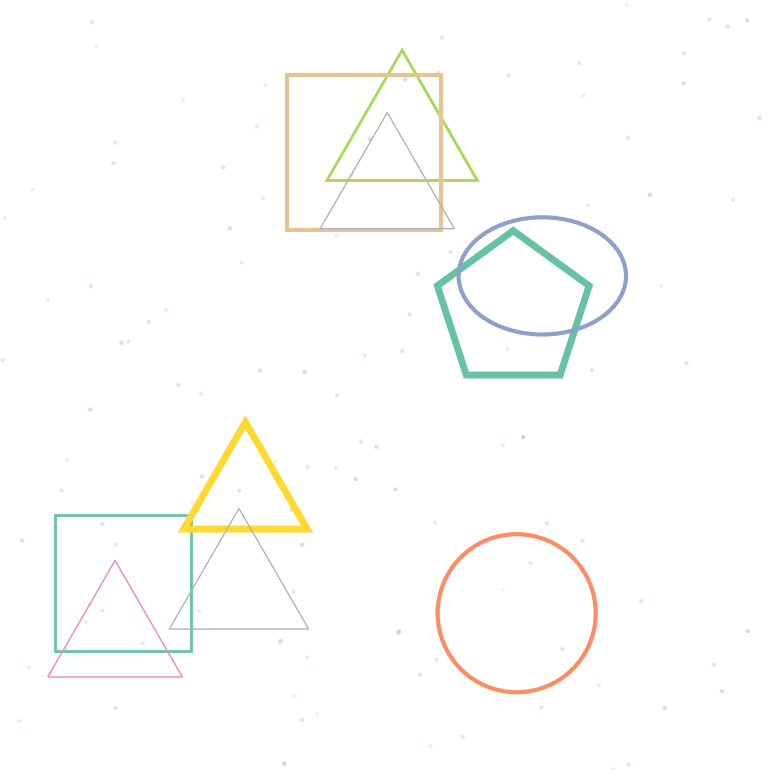[{"shape": "square", "thickness": 1, "radius": 0.44, "center": [0.16, 0.243]}, {"shape": "pentagon", "thickness": 2.5, "radius": 0.52, "center": [0.667, 0.597]}, {"shape": "circle", "thickness": 1.5, "radius": 0.51, "center": [0.671, 0.204]}, {"shape": "oval", "thickness": 1.5, "radius": 0.54, "center": [0.704, 0.642]}, {"shape": "triangle", "thickness": 0.5, "radius": 0.5, "center": [0.149, 0.171]}, {"shape": "triangle", "thickness": 1, "radius": 0.56, "center": [0.522, 0.822]}, {"shape": "triangle", "thickness": 2.5, "radius": 0.46, "center": [0.319, 0.359]}, {"shape": "square", "thickness": 1.5, "radius": 0.5, "center": [0.473, 0.802]}, {"shape": "triangle", "thickness": 0.5, "radius": 0.5, "center": [0.503, 0.753]}, {"shape": "triangle", "thickness": 0.5, "radius": 0.52, "center": [0.31, 0.235]}]